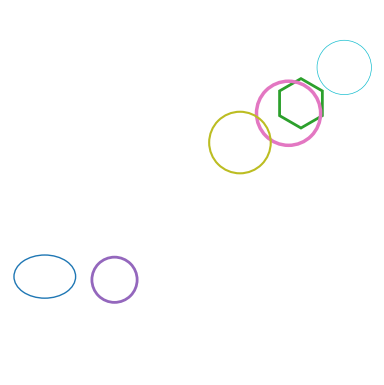[{"shape": "oval", "thickness": 1, "radius": 0.4, "center": [0.116, 0.282]}, {"shape": "hexagon", "thickness": 2, "radius": 0.32, "center": [0.782, 0.732]}, {"shape": "circle", "thickness": 2, "radius": 0.29, "center": [0.297, 0.273]}, {"shape": "circle", "thickness": 2.5, "radius": 0.42, "center": [0.749, 0.706]}, {"shape": "circle", "thickness": 1.5, "radius": 0.4, "center": [0.623, 0.63]}, {"shape": "circle", "thickness": 0.5, "radius": 0.35, "center": [0.894, 0.825]}]